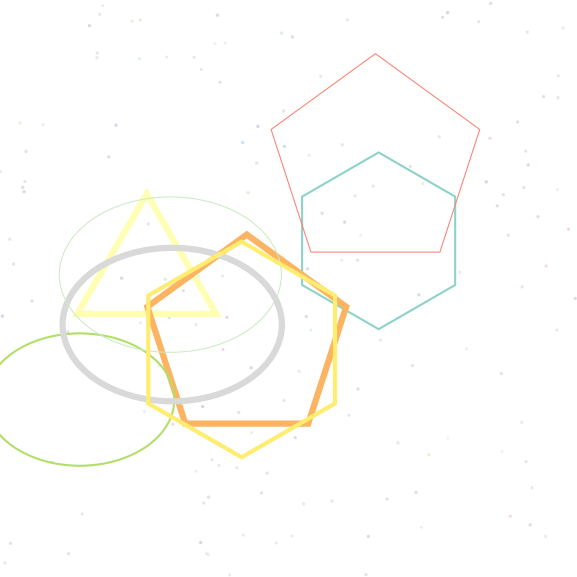[{"shape": "hexagon", "thickness": 1, "radius": 0.77, "center": [0.656, 0.582]}, {"shape": "triangle", "thickness": 3, "radius": 0.69, "center": [0.254, 0.525]}, {"shape": "pentagon", "thickness": 0.5, "radius": 0.95, "center": [0.65, 0.716]}, {"shape": "pentagon", "thickness": 3, "radius": 0.9, "center": [0.427, 0.412]}, {"shape": "oval", "thickness": 1, "radius": 0.82, "center": [0.138, 0.307]}, {"shape": "oval", "thickness": 3, "radius": 0.95, "center": [0.298, 0.437]}, {"shape": "oval", "thickness": 0.5, "radius": 0.96, "center": [0.295, 0.524]}, {"shape": "hexagon", "thickness": 2, "radius": 0.93, "center": [0.418, 0.394]}]